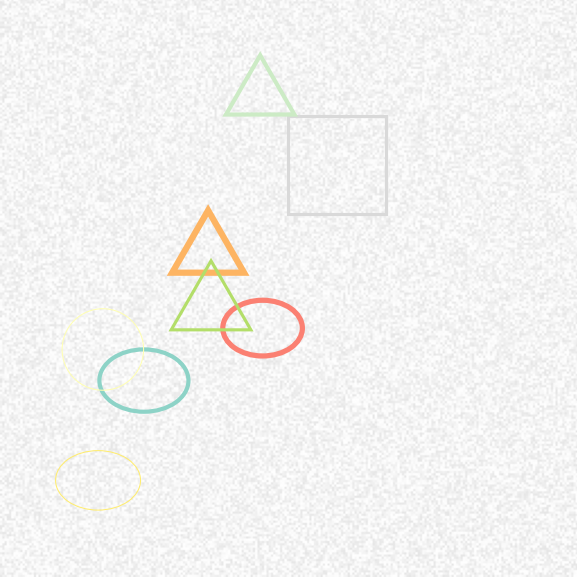[{"shape": "oval", "thickness": 2, "radius": 0.39, "center": [0.249, 0.34]}, {"shape": "circle", "thickness": 0.5, "radius": 0.35, "center": [0.178, 0.394]}, {"shape": "oval", "thickness": 2.5, "radius": 0.34, "center": [0.455, 0.431]}, {"shape": "triangle", "thickness": 3, "radius": 0.36, "center": [0.36, 0.563]}, {"shape": "triangle", "thickness": 1.5, "radius": 0.4, "center": [0.365, 0.468]}, {"shape": "square", "thickness": 1.5, "radius": 0.42, "center": [0.584, 0.714]}, {"shape": "triangle", "thickness": 2, "radius": 0.34, "center": [0.451, 0.835]}, {"shape": "oval", "thickness": 0.5, "radius": 0.37, "center": [0.17, 0.167]}]